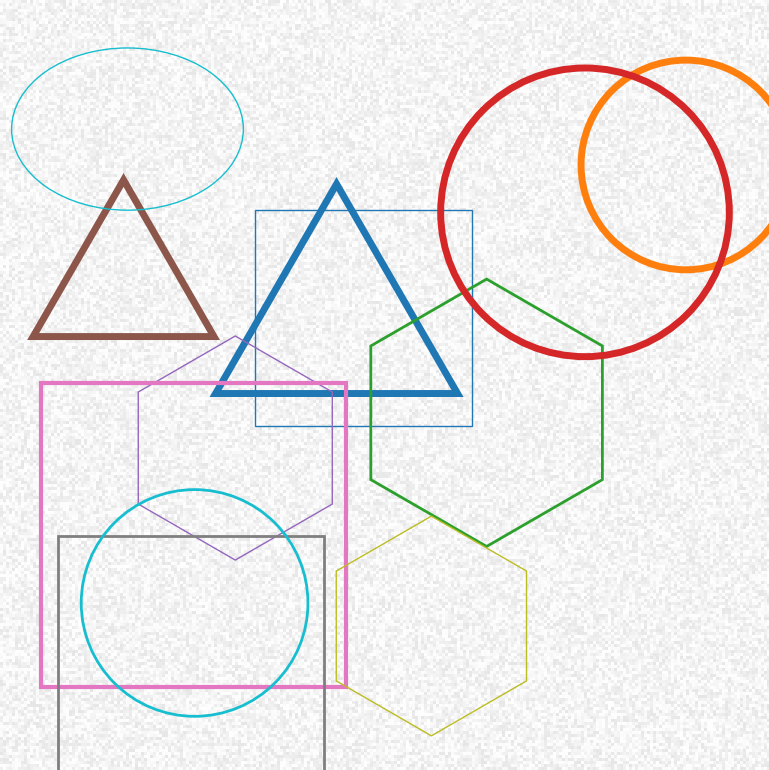[{"shape": "square", "thickness": 0.5, "radius": 0.7, "center": [0.472, 0.587]}, {"shape": "triangle", "thickness": 2.5, "radius": 0.91, "center": [0.437, 0.58]}, {"shape": "circle", "thickness": 2.5, "radius": 0.68, "center": [0.891, 0.786]}, {"shape": "hexagon", "thickness": 1, "radius": 0.87, "center": [0.632, 0.464]}, {"shape": "circle", "thickness": 2.5, "radius": 0.94, "center": [0.76, 0.724]}, {"shape": "hexagon", "thickness": 0.5, "radius": 0.73, "center": [0.306, 0.418]}, {"shape": "triangle", "thickness": 2.5, "radius": 0.68, "center": [0.16, 0.631]}, {"shape": "square", "thickness": 1.5, "radius": 0.99, "center": [0.251, 0.306]}, {"shape": "square", "thickness": 1, "radius": 0.86, "center": [0.248, 0.131]}, {"shape": "hexagon", "thickness": 0.5, "radius": 0.71, "center": [0.56, 0.187]}, {"shape": "oval", "thickness": 0.5, "radius": 0.75, "center": [0.166, 0.832]}, {"shape": "circle", "thickness": 1, "radius": 0.74, "center": [0.253, 0.217]}]